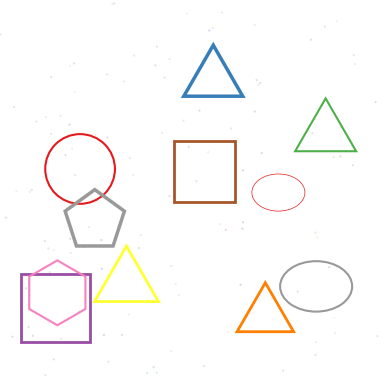[{"shape": "oval", "thickness": 0.5, "radius": 0.34, "center": [0.723, 0.5]}, {"shape": "circle", "thickness": 1.5, "radius": 0.45, "center": [0.208, 0.561]}, {"shape": "triangle", "thickness": 2.5, "radius": 0.44, "center": [0.554, 0.794]}, {"shape": "triangle", "thickness": 1.5, "radius": 0.46, "center": [0.846, 0.653]}, {"shape": "square", "thickness": 2, "radius": 0.44, "center": [0.144, 0.2]}, {"shape": "triangle", "thickness": 2, "radius": 0.42, "center": [0.689, 0.181]}, {"shape": "triangle", "thickness": 2, "radius": 0.48, "center": [0.329, 0.265]}, {"shape": "square", "thickness": 2, "radius": 0.4, "center": [0.532, 0.555]}, {"shape": "hexagon", "thickness": 1.5, "radius": 0.42, "center": [0.149, 0.239]}, {"shape": "oval", "thickness": 1.5, "radius": 0.47, "center": [0.821, 0.256]}, {"shape": "pentagon", "thickness": 2.5, "radius": 0.4, "center": [0.246, 0.427]}]